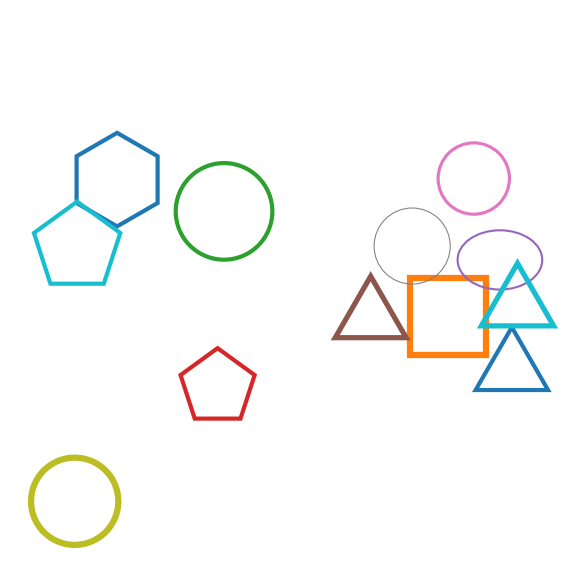[{"shape": "triangle", "thickness": 2, "radius": 0.36, "center": [0.886, 0.36]}, {"shape": "hexagon", "thickness": 2, "radius": 0.4, "center": [0.203, 0.688]}, {"shape": "square", "thickness": 3, "radius": 0.33, "center": [0.776, 0.451]}, {"shape": "circle", "thickness": 2, "radius": 0.42, "center": [0.388, 0.633]}, {"shape": "pentagon", "thickness": 2, "radius": 0.34, "center": [0.377, 0.329]}, {"shape": "oval", "thickness": 1, "radius": 0.37, "center": [0.866, 0.549]}, {"shape": "triangle", "thickness": 2.5, "radius": 0.35, "center": [0.642, 0.45]}, {"shape": "circle", "thickness": 1.5, "radius": 0.31, "center": [0.82, 0.69]}, {"shape": "circle", "thickness": 0.5, "radius": 0.33, "center": [0.714, 0.573]}, {"shape": "circle", "thickness": 3, "radius": 0.38, "center": [0.129, 0.131]}, {"shape": "pentagon", "thickness": 2, "radius": 0.39, "center": [0.134, 0.571]}, {"shape": "triangle", "thickness": 2.5, "radius": 0.36, "center": [0.896, 0.471]}]